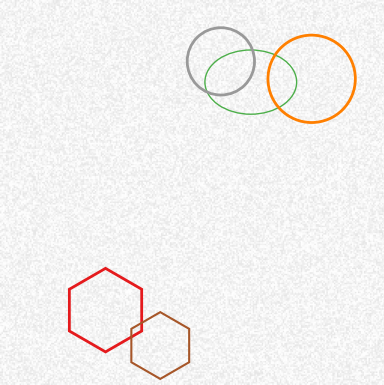[{"shape": "hexagon", "thickness": 2, "radius": 0.54, "center": [0.274, 0.194]}, {"shape": "oval", "thickness": 1, "radius": 0.6, "center": [0.651, 0.787]}, {"shape": "circle", "thickness": 2, "radius": 0.57, "center": [0.809, 0.795]}, {"shape": "hexagon", "thickness": 1.5, "radius": 0.43, "center": [0.416, 0.103]}, {"shape": "circle", "thickness": 2, "radius": 0.44, "center": [0.574, 0.841]}]